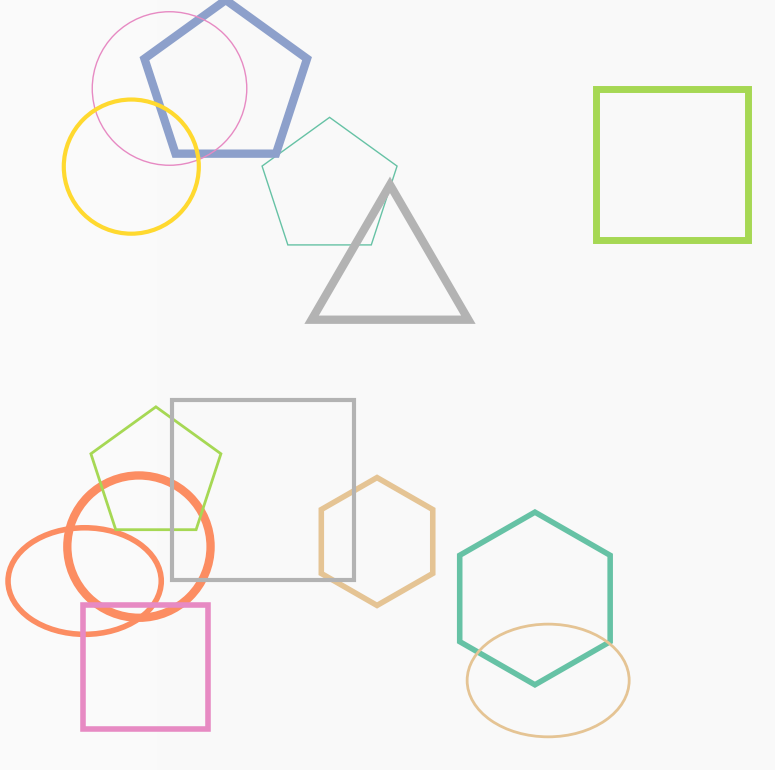[{"shape": "hexagon", "thickness": 2, "radius": 0.56, "center": [0.69, 0.223]}, {"shape": "pentagon", "thickness": 0.5, "radius": 0.46, "center": [0.425, 0.756]}, {"shape": "oval", "thickness": 2, "radius": 0.49, "center": [0.109, 0.245]}, {"shape": "circle", "thickness": 3, "radius": 0.46, "center": [0.179, 0.29]}, {"shape": "pentagon", "thickness": 3, "radius": 0.55, "center": [0.291, 0.89]}, {"shape": "square", "thickness": 2, "radius": 0.4, "center": [0.188, 0.134]}, {"shape": "circle", "thickness": 0.5, "radius": 0.5, "center": [0.219, 0.885]}, {"shape": "pentagon", "thickness": 1, "radius": 0.44, "center": [0.201, 0.383]}, {"shape": "square", "thickness": 2.5, "radius": 0.49, "center": [0.867, 0.787]}, {"shape": "circle", "thickness": 1.5, "radius": 0.44, "center": [0.169, 0.784]}, {"shape": "hexagon", "thickness": 2, "radius": 0.42, "center": [0.486, 0.297]}, {"shape": "oval", "thickness": 1, "radius": 0.52, "center": [0.707, 0.116]}, {"shape": "square", "thickness": 1.5, "radius": 0.59, "center": [0.339, 0.363]}, {"shape": "triangle", "thickness": 3, "radius": 0.58, "center": [0.503, 0.643]}]